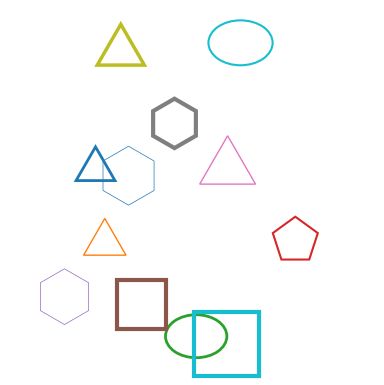[{"shape": "triangle", "thickness": 2, "radius": 0.29, "center": [0.248, 0.56]}, {"shape": "hexagon", "thickness": 0.5, "radius": 0.38, "center": [0.334, 0.544]}, {"shape": "triangle", "thickness": 1, "radius": 0.32, "center": [0.272, 0.369]}, {"shape": "oval", "thickness": 2, "radius": 0.4, "center": [0.51, 0.127]}, {"shape": "pentagon", "thickness": 1.5, "radius": 0.31, "center": [0.767, 0.376]}, {"shape": "hexagon", "thickness": 0.5, "radius": 0.36, "center": [0.167, 0.229]}, {"shape": "square", "thickness": 3, "radius": 0.31, "center": [0.368, 0.209]}, {"shape": "triangle", "thickness": 1, "radius": 0.42, "center": [0.591, 0.564]}, {"shape": "hexagon", "thickness": 3, "radius": 0.32, "center": [0.453, 0.679]}, {"shape": "triangle", "thickness": 2.5, "radius": 0.35, "center": [0.314, 0.866]}, {"shape": "square", "thickness": 3, "radius": 0.42, "center": [0.588, 0.107]}, {"shape": "oval", "thickness": 1.5, "radius": 0.42, "center": [0.625, 0.889]}]